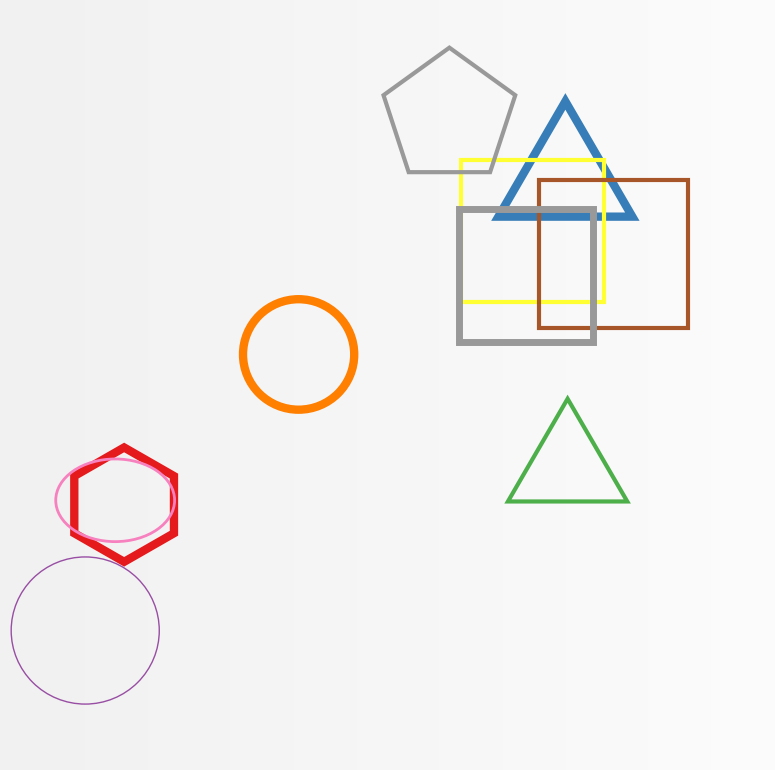[{"shape": "hexagon", "thickness": 3, "radius": 0.37, "center": [0.16, 0.345]}, {"shape": "triangle", "thickness": 3, "radius": 0.5, "center": [0.73, 0.769]}, {"shape": "triangle", "thickness": 1.5, "radius": 0.44, "center": [0.732, 0.393]}, {"shape": "circle", "thickness": 0.5, "radius": 0.48, "center": [0.11, 0.181]}, {"shape": "circle", "thickness": 3, "radius": 0.36, "center": [0.385, 0.54]}, {"shape": "square", "thickness": 1.5, "radius": 0.46, "center": [0.687, 0.7]}, {"shape": "square", "thickness": 1.5, "radius": 0.48, "center": [0.791, 0.67]}, {"shape": "oval", "thickness": 1, "radius": 0.38, "center": [0.149, 0.35]}, {"shape": "square", "thickness": 2.5, "radius": 0.43, "center": [0.678, 0.642]}, {"shape": "pentagon", "thickness": 1.5, "radius": 0.45, "center": [0.58, 0.849]}]